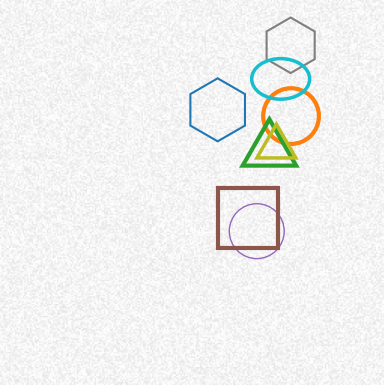[{"shape": "hexagon", "thickness": 1.5, "radius": 0.41, "center": [0.565, 0.715]}, {"shape": "circle", "thickness": 3, "radius": 0.36, "center": [0.756, 0.698]}, {"shape": "triangle", "thickness": 3, "radius": 0.4, "center": [0.7, 0.61]}, {"shape": "circle", "thickness": 1, "radius": 0.36, "center": [0.667, 0.4]}, {"shape": "square", "thickness": 3, "radius": 0.39, "center": [0.644, 0.434]}, {"shape": "hexagon", "thickness": 1.5, "radius": 0.36, "center": [0.755, 0.882]}, {"shape": "triangle", "thickness": 2.5, "radius": 0.29, "center": [0.718, 0.619]}, {"shape": "oval", "thickness": 2.5, "radius": 0.38, "center": [0.729, 0.795]}]